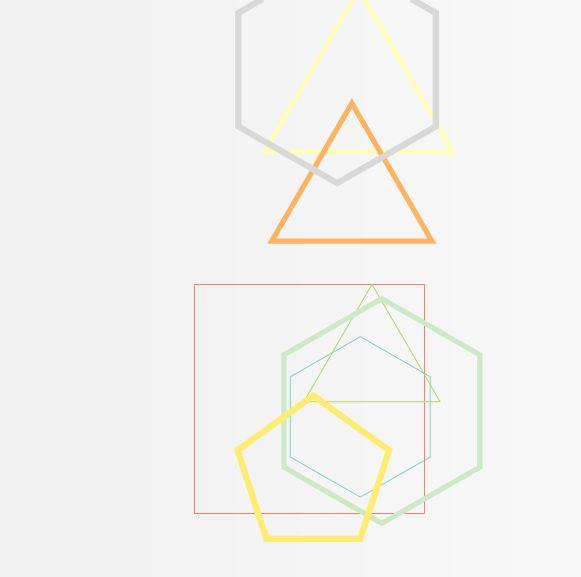[{"shape": "hexagon", "thickness": 0.5, "radius": 0.69, "center": [0.62, 0.277]}, {"shape": "triangle", "thickness": 2, "radius": 0.94, "center": [0.617, 0.83]}, {"shape": "square", "thickness": 0.5, "radius": 0.99, "center": [0.531, 0.309]}, {"shape": "triangle", "thickness": 2.5, "radius": 0.8, "center": [0.605, 0.661]}, {"shape": "triangle", "thickness": 0.5, "radius": 0.68, "center": [0.64, 0.371]}, {"shape": "hexagon", "thickness": 3, "radius": 0.98, "center": [0.58, 0.878]}, {"shape": "hexagon", "thickness": 2.5, "radius": 0.97, "center": [0.657, 0.287]}, {"shape": "pentagon", "thickness": 3, "radius": 0.69, "center": [0.539, 0.177]}]